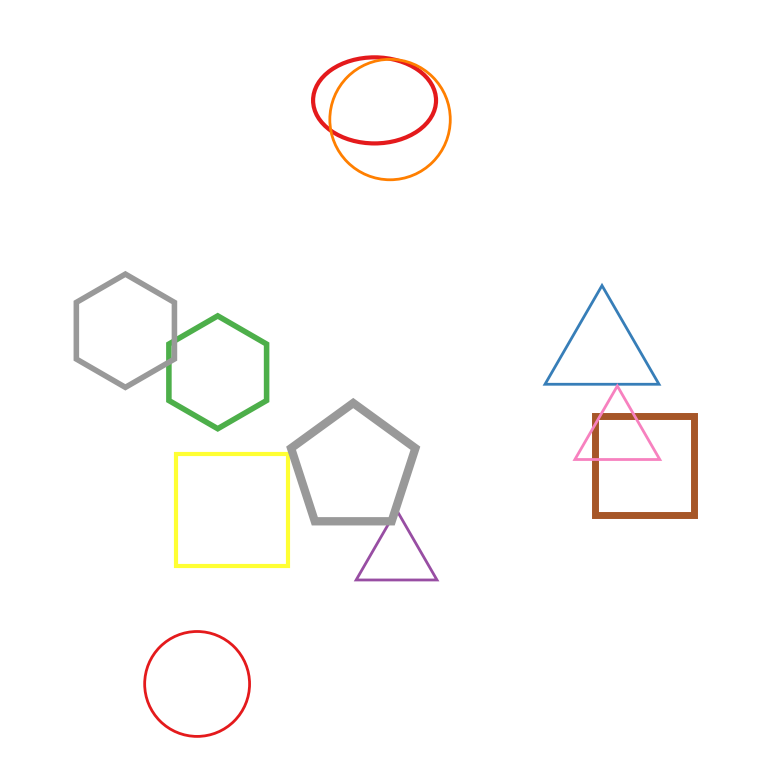[{"shape": "oval", "thickness": 1.5, "radius": 0.4, "center": [0.486, 0.87]}, {"shape": "circle", "thickness": 1, "radius": 0.34, "center": [0.256, 0.112]}, {"shape": "triangle", "thickness": 1, "radius": 0.43, "center": [0.782, 0.544]}, {"shape": "hexagon", "thickness": 2, "radius": 0.37, "center": [0.283, 0.516]}, {"shape": "triangle", "thickness": 1, "radius": 0.3, "center": [0.515, 0.277]}, {"shape": "circle", "thickness": 1, "radius": 0.39, "center": [0.507, 0.845]}, {"shape": "square", "thickness": 1.5, "radius": 0.36, "center": [0.301, 0.338]}, {"shape": "square", "thickness": 2.5, "radius": 0.32, "center": [0.837, 0.395]}, {"shape": "triangle", "thickness": 1, "radius": 0.32, "center": [0.802, 0.435]}, {"shape": "pentagon", "thickness": 3, "radius": 0.42, "center": [0.459, 0.392]}, {"shape": "hexagon", "thickness": 2, "radius": 0.37, "center": [0.163, 0.57]}]